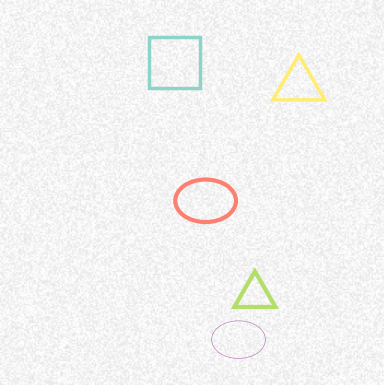[{"shape": "square", "thickness": 2.5, "radius": 0.33, "center": [0.454, 0.838]}, {"shape": "oval", "thickness": 3, "radius": 0.39, "center": [0.534, 0.478]}, {"shape": "triangle", "thickness": 3, "radius": 0.31, "center": [0.662, 0.234]}, {"shape": "oval", "thickness": 0.5, "radius": 0.35, "center": [0.62, 0.118]}, {"shape": "triangle", "thickness": 2.5, "radius": 0.39, "center": [0.776, 0.779]}]